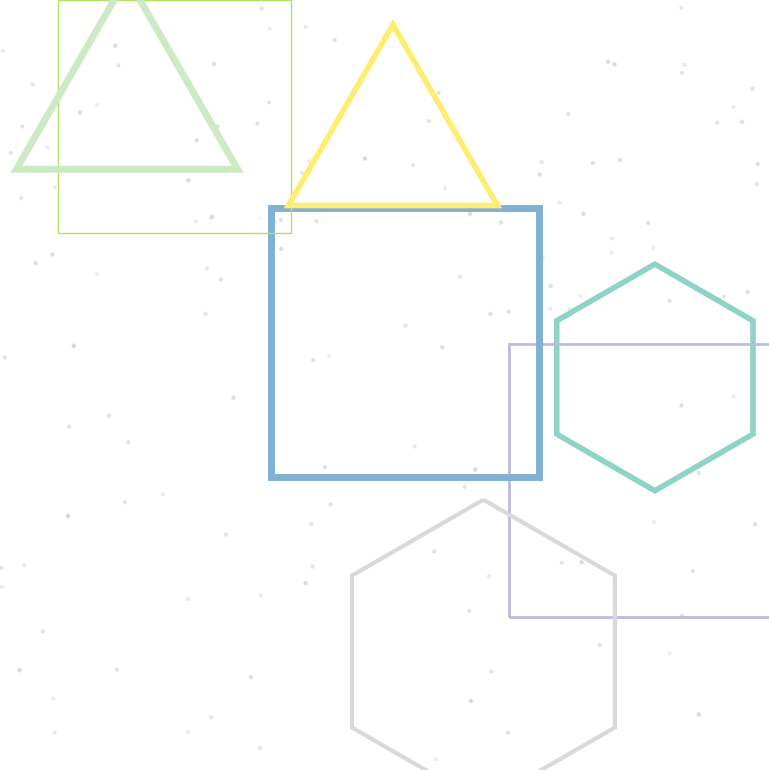[{"shape": "hexagon", "thickness": 2, "radius": 0.74, "center": [0.85, 0.51]}, {"shape": "square", "thickness": 1, "radius": 0.89, "center": [0.838, 0.375]}, {"shape": "square", "thickness": 2.5, "radius": 0.87, "center": [0.526, 0.555]}, {"shape": "square", "thickness": 0.5, "radius": 0.76, "center": [0.227, 0.848]}, {"shape": "hexagon", "thickness": 1.5, "radius": 0.99, "center": [0.628, 0.154]}, {"shape": "triangle", "thickness": 2.5, "radius": 0.83, "center": [0.165, 0.863]}, {"shape": "triangle", "thickness": 2, "radius": 0.78, "center": [0.51, 0.811]}]